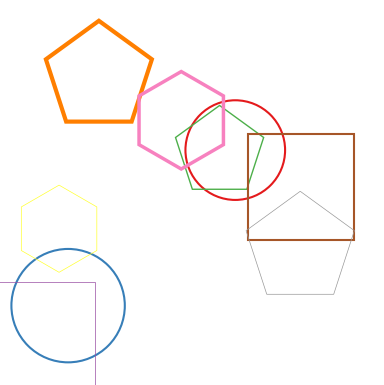[{"shape": "circle", "thickness": 1.5, "radius": 0.65, "center": [0.611, 0.61]}, {"shape": "circle", "thickness": 1.5, "radius": 0.74, "center": [0.177, 0.206]}, {"shape": "pentagon", "thickness": 1, "radius": 0.6, "center": [0.57, 0.606]}, {"shape": "square", "thickness": 0.5, "radius": 0.69, "center": [0.108, 0.131]}, {"shape": "pentagon", "thickness": 3, "radius": 0.72, "center": [0.257, 0.801]}, {"shape": "hexagon", "thickness": 0.5, "radius": 0.57, "center": [0.153, 0.406]}, {"shape": "square", "thickness": 1.5, "radius": 0.69, "center": [0.781, 0.515]}, {"shape": "hexagon", "thickness": 2.5, "radius": 0.63, "center": [0.471, 0.688]}, {"shape": "pentagon", "thickness": 0.5, "radius": 0.74, "center": [0.78, 0.355]}]